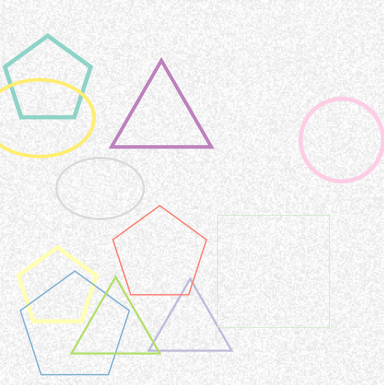[{"shape": "pentagon", "thickness": 3, "radius": 0.59, "center": [0.124, 0.79]}, {"shape": "pentagon", "thickness": 3, "radius": 0.53, "center": [0.149, 0.251]}, {"shape": "triangle", "thickness": 1.5, "radius": 0.62, "center": [0.494, 0.151]}, {"shape": "pentagon", "thickness": 1, "radius": 0.64, "center": [0.415, 0.338]}, {"shape": "pentagon", "thickness": 1, "radius": 0.74, "center": [0.194, 0.147]}, {"shape": "triangle", "thickness": 1.5, "radius": 0.66, "center": [0.3, 0.148]}, {"shape": "circle", "thickness": 3, "radius": 0.54, "center": [0.888, 0.636]}, {"shape": "oval", "thickness": 1.5, "radius": 0.57, "center": [0.26, 0.51]}, {"shape": "triangle", "thickness": 2.5, "radius": 0.75, "center": [0.419, 0.693]}, {"shape": "square", "thickness": 0.5, "radius": 0.73, "center": [0.709, 0.297]}, {"shape": "oval", "thickness": 2.5, "radius": 0.71, "center": [0.102, 0.693]}]